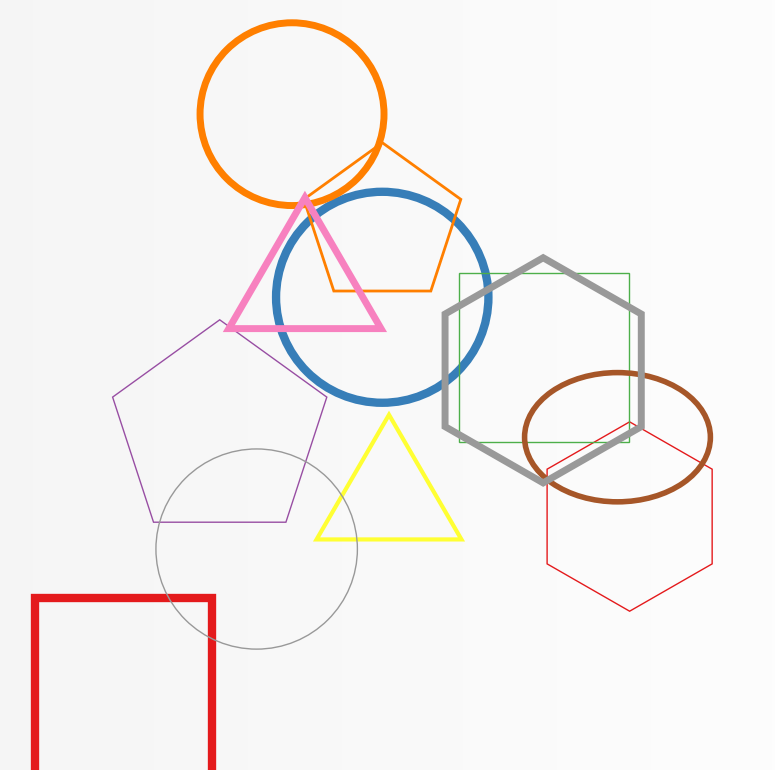[{"shape": "square", "thickness": 3, "radius": 0.57, "center": [0.159, 0.109]}, {"shape": "hexagon", "thickness": 0.5, "radius": 0.61, "center": [0.812, 0.329]}, {"shape": "circle", "thickness": 3, "radius": 0.69, "center": [0.493, 0.614]}, {"shape": "square", "thickness": 0.5, "radius": 0.55, "center": [0.702, 0.536]}, {"shape": "pentagon", "thickness": 0.5, "radius": 0.73, "center": [0.283, 0.439]}, {"shape": "circle", "thickness": 2.5, "radius": 0.59, "center": [0.377, 0.852]}, {"shape": "pentagon", "thickness": 1, "radius": 0.53, "center": [0.493, 0.708]}, {"shape": "triangle", "thickness": 1.5, "radius": 0.54, "center": [0.502, 0.353]}, {"shape": "oval", "thickness": 2, "radius": 0.6, "center": [0.797, 0.432]}, {"shape": "triangle", "thickness": 2.5, "radius": 0.57, "center": [0.393, 0.63]}, {"shape": "hexagon", "thickness": 2.5, "radius": 0.73, "center": [0.701, 0.519]}, {"shape": "circle", "thickness": 0.5, "radius": 0.65, "center": [0.331, 0.287]}]